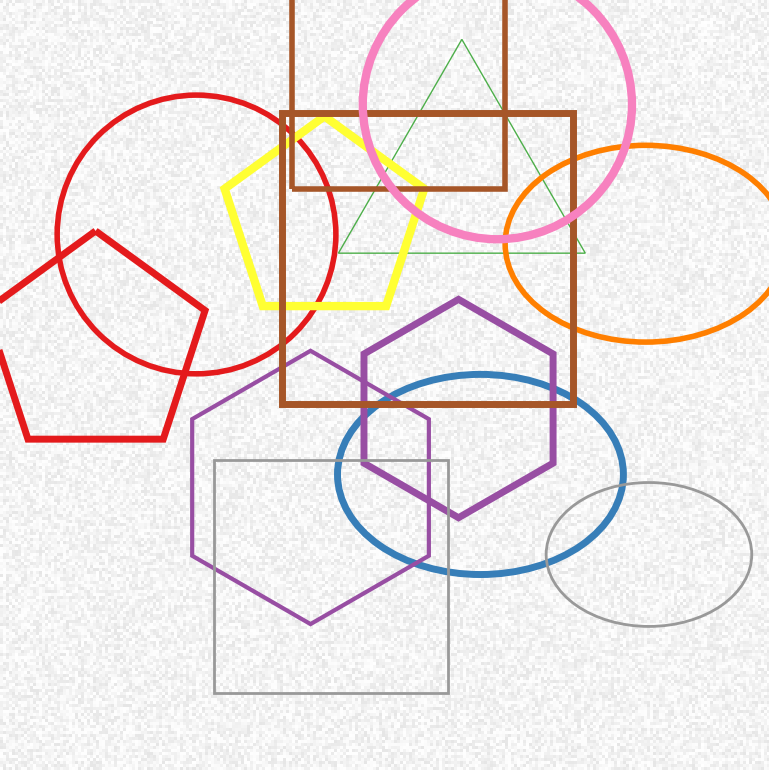[{"shape": "pentagon", "thickness": 2.5, "radius": 0.75, "center": [0.124, 0.551]}, {"shape": "circle", "thickness": 2, "radius": 0.9, "center": [0.255, 0.696]}, {"shape": "oval", "thickness": 2.5, "radius": 0.93, "center": [0.624, 0.384]}, {"shape": "triangle", "thickness": 0.5, "radius": 0.93, "center": [0.6, 0.764]}, {"shape": "hexagon", "thickness": 1.5, "radius": 0.89, "center": [0.403, 0.367]}, {"shape": "hexagon", "thickness": 2.5, "radius": 0.71, "center": [0.595, 0.469]}, {"shape": "oval", "thickness": 2, "radius": 0.91, "center": [0.839, 0.684]}, {"shape": "pentagon", "thickness": 3, "radius": 0.68, "center": [0.421, 0.713]}, {"shape": "square", "thickness": 2, "radius": 0.69, "center": [0.518, 0.894]}, {"shape": "square", "thickness": 2.5, "radius": 0.95, "center": [0.555, 0.664]}, {"shape": "circle", "thickness": 3, "radius": 0.87, "center": [0.646, 0.864]}, {"shape": "square", "thickness": 1, "radius": 0.76, "center": [0.43, 0.251]}, {"shape": "oval", "thickness": 1, "radius": 0.67, "center": [0.843, 0.28]}]